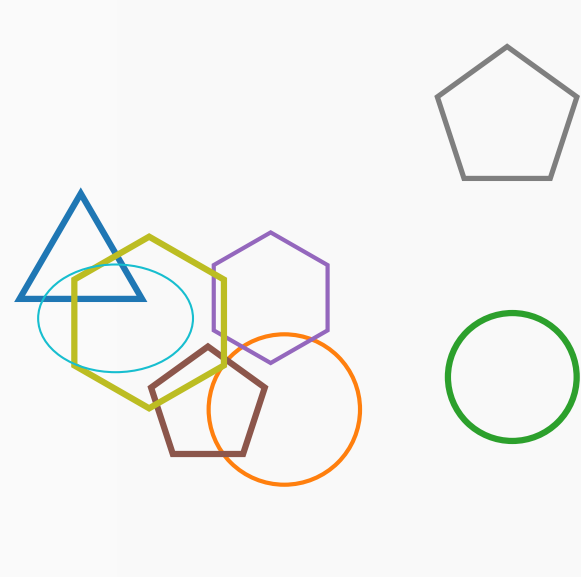[{"shape": "triangle", "thickness": 3, "radius": 0.61, "center": [0.139, 0.542]}, {"shape": "circle", "thickness": 2, "radius": 0.65, "center": [0.489, 0.29]}, {"shape": "circle", "thickness": 3, "radius": 0.55, "center": [0.881, 0.346]}, {"shape": "hexagon", "thickness": 2, "radius": 0.57, "center": [0.466, 0.484]}, {"shape": "pentagon", "thickness": 3, "radius": 0.51, "center": [0.358, 0.296]}, {"shape": "pentagon", "thickness": 2.5, "radius": 0.63, "center": [0.872, 0.792]}, {"shape": "hexagon", "thickness": 3, "radius": 0.74, "center": [0.257, 0.441]}, {"shape": "oval", "thickness": 1, "radius": 0.67, "center": [0.199, 0.448]}]